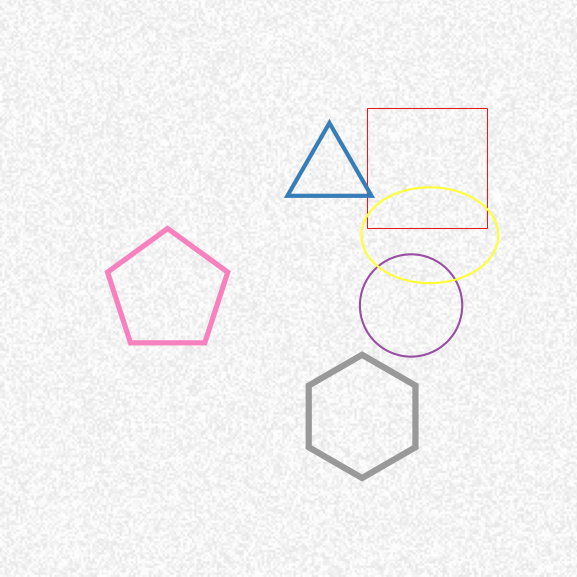[{"shape": "square", "thickness": 0.5, "radius": 0.52, "center": [0.739, 0.708]}, {"shape": "triangle", "thickness": 2, "radius": 0.42, "center": [0.57, 0.702]}, {"shape": "circle", "thickness": 1, "radius": 0.44, "center": [0.712, 0.47]}, {"shape": "oval", "thickness": 1, "radius": 0.59, "center": [0.744, 0.592]}, {"shape": "pentagon", "thickness": 2.5, "radius": 0.55, "center": [0.29, 0.494]}, {"shape": "hexagon", "thickness": 3, "radius": 0.53, "center": [0.627, 0.278]}]